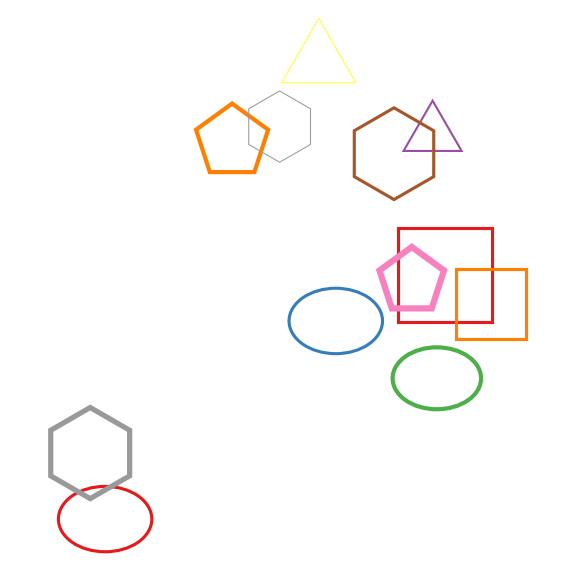[{"shape": "square", "thickness": 1.5, "radius": 0.41, "center": [0.77, 0.523]}, {"shape": "oval", "thickness": 1.5, "radius": 0.4, "center": [0.182, 0.1]}, {"shape": "oval", "thickness": 1.5, "radius": 0.4, "center": [0.581, 0.443]}, {"shape": "oval", "thickness": 2, "radius": 0.38, "center": [0.756, 0.344]}, {"shape": "triangle", "thickness": 1, "radius": 0.29, "center": [0.749, 0.767]}, {"shape": "pentagon", "thickness": 2, "radius": 0.33, "center": [0.402, 0.754]}, {"shape": "square", "thickness": 1.5, "radius": 0.3, "center": [0.851, 0.472]}, {"shape": "triangle", "thickness": 0.5, "radius": 0.37, "center": [0.552, 0.893]}, {"shape": "hexagon", "thickness": 1.5, "radius": 0.4, "center": [0.682, 0.733]}, {"shape": "pentagon", "thickness": 3, "radius": 0.29, "center": [0.713, 0.513]}, {"shape": "hexagon", "thickness": 2.5, "radius": 0.39, "center": [0.156, 0.215]}, {"shape": "hexagon", "thickness": 0.5, "radius": 0.31, "center": [0.484, 0.78]}]